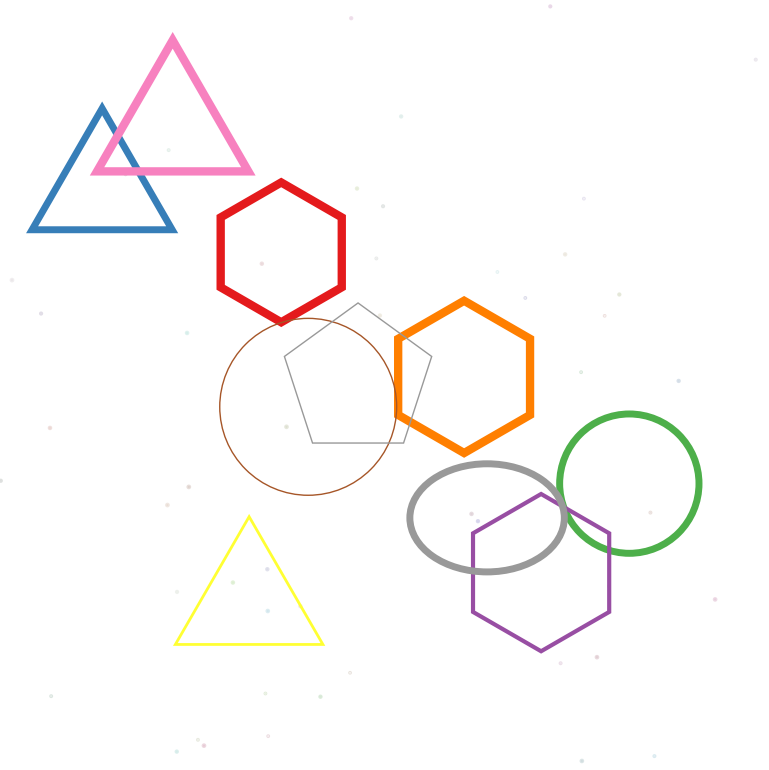[{"shape": "hexagon", "thickness": 3, "radius": 0.45, "center": [0.365, 0.672]}, {"shape": "triangle", "thickness": 2.5, "radius": 0.53, "center": [0.133, 0.754]}, {"shape": "circle", "thickness": 2.5, "radius": 0.45, "center": [0.817, 0.372]}, {"shape": "hexagon", "thickness": 1.5, "radius": 0.51, "center": [0.703, 0.256]}, {"shape": "hexagon", "thickness": 3, "radius": 0.49, "center": [0.603, 0.511]}, {"shape": "triangle", "thickness": 1, "radius": 0.55, "center": [0.324, 0.218]}, {"shape": "circle", "thickness": 0.5, "radius": 0.57, "center": [0.4, 0.472]}, {"shape": "triangle", "thickness": 3, "radius": 0.57, "center": [0.224, 0.834]}, {"shape": "oval", "thickness": 2.5, "radius": 0.5, "center": [0.633, 0.327]}, {"shape": "pentagon", "thickness": 0.5, "radius": 0.5, "center": [0.465, 0.506]}]